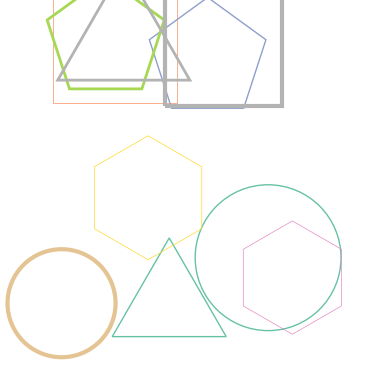[{"shape": "triangle", "thickness": 1, "radius": 0.85, "center": [0.44, 0.211]}, {"shape": "circle", "thickness": 1, "radius": 0.95, "center": [0.696, 0.331]}, {"shape": "square", "thickness": 0.5, "radius": 0.8, "center": [0.298, 0.894]}, {"shape": "pentagon", "thickness": 1, "radius": 0.8, "center": [0.539, 0.848]}, {"shape": "hexagon", "thickness": 0.5, "radius": 0.74, "center": [0.759, 0.279]}, {"shape": "pentagon", "thickness": 2, "radius": 0.8, "center": [0.275, 0.899]}, {"shape": "hexagon", "thickness": 0.5, "radius": 0.8, "center": [0.385, 0.486]}, {"shape": "circle", "thickness": 3, "radius": 0.7, "center": [0.16, 0.212]}, {"shape": "square", "thickness": 3, "radius": 0.76, "center": [0.581, 0.878]}, {"shape": "triangle", "thickness": 2, "radius": 0.99, "center": [0.322, 0.891]}]